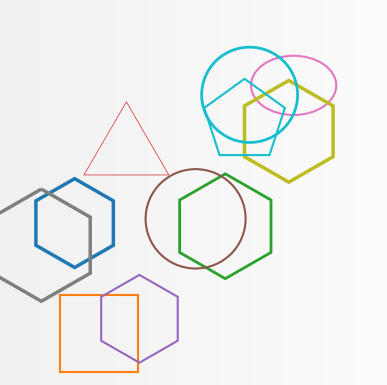[{"shape": "hexagon", "thickness": 2.5, "radius": 0.58, "center": [0.193, 0.421]}, {"shape": "square", "thickness": 1.5, "radius": 0.5, "center": [0.256, 0.134]}, {"shape": "hexagon", "thickness": 2, "radius": 0.68, "center": [0.581, 0.412]}, {"shape": "triangle", "thickness": 0.5, "radius": 0.63, "center": [0.326, 0.609]}, {"shape": "hexagon", "thickness": 1.5, "radius": 0.57, "center": [0.36, 0.172]}, {"shape": "circle", "thickness": 1.5, "radius": 0.65, "center": [0.505, 0.432]}, {"shape": "oval", "thickness": 1.5, "radius": 0.55, "center": [0.758, 0.778]}, {"shape": "hexagon", "thickness": 2.5, "radius": 0.73, "center": [0.107, 0.363]}, {"shape": "hexagon", "thickness": 2.5, "radius": 0.66, "center": [0.745, 0.659]}, {"shape": "pentagon", "thickness": 1.5, "radius": 0.55, "center": [0.631, 0.686]}, {"shape": "circle", "thickness": 2, "radius": 0.62, "center": [0.644, 0.754]}]